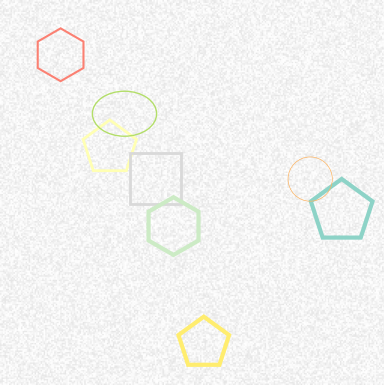[{"shape": "pentagon", "thickness": 3, "radius": 0.42, "center": [0.888, 0.451]}, {"shape": "pentagon", "thickness": 2, "radius": 0.36, "center": [0.285, 0.616]}, {"shape": "hexagon", "thickness": 1.5, "radius": 0.34, "center": [0.157, 0.858]}, {"shape": "circle", "thickness": 0.5, "radius": 0.29, "center": [0.806, 0.535]}, {"shape": "oval", "thickness": 1, "radius": 0.42, "center": [0.323, 0.705]}, {"shape": "square", "thickness": 2, "radius": 0.33, "center": [0.404, 0.536]}, {"shape": "hexagon", "thickness": 3, "radius": 0.37, "center": [0.451, 0.413]}, {"shape": "pentagon", "thickness": 3, "radius": 0.35, "center": [0.529, 0.108]}]